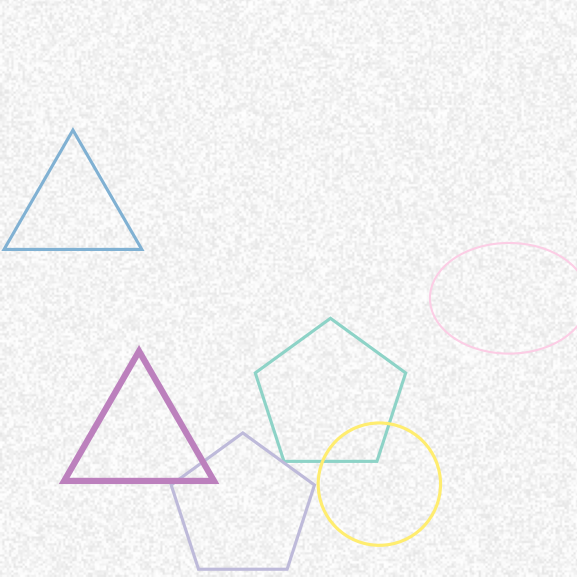[{"shape": "pentagon", "thickness": 1.5, "radius": 0.68, "center": [0.572, 0.311]}, {"shape": "pentagon", "thickness": 1.5, "radius": 0.65, "center": [0.42, 0.119]}, {"shape": "triangle", "thickness": 1.5, "radius": 0.69, "center": [0.126, 0.636]}, {"shape": "oval", "thickness": 1, "radius": 0.68, "center": [0.881, 0.483]}, {"shape": "triangle", "thickness": 3, "radius": 0.75, "center": [0.241, 0.241]}, {"shape": "circle", "thickness": 1.5, "radius": 0.53, "center": [0.657, 0.161]}]